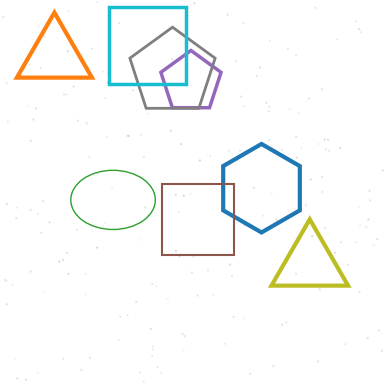[{"shape": "hexagon", "thickness": 3, "radius": 0.57, "center": [0.679, 0.511]}, {"shape": "triangle", "thickness": 3, "radius": 0.56, "center": [0.141, 0.855]}, {"shape": "oval", "thickness": 1, "radius": 0.55, "center": [0.294, 0.481]}, {"shape": "pentagon", "thickness": 2.5, "radius": 0.41, "center": [0.496, 0.787]}, {"shape": "square", "thickness": 1.5, "radius": 0.46, "center": [0.514, 0.429]}, {"shape": "pentagon", "thickness": 2, "radius": 0.58, "center": [0.448, 0.813]}, {"shape": "triangle", "thickness": 3, "radius": 0.57, "center": [0.805, 0.316]}, {"shape": "square", "thickness": 2.5, "radius": 0.5, "center": [0.383, 0.883]}]